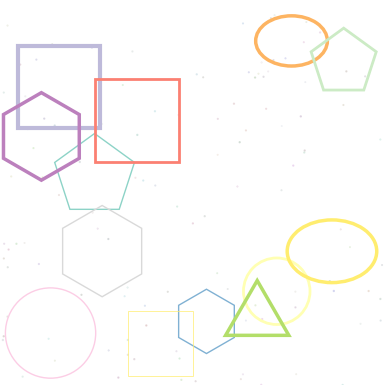[{"shape": "pentagon", "thickness": 1, "radius": 0.54, "center": [0.246, 0.544]}, {"shape": "circle", "thickness": 2, "radius": 0.43, "center": [0.719, 0.244]}, {"shape": "square", "thickness": 3, "radius": 0.53, "center": [0.153, 0.773]}, {"shape": "square", "thickness": 2, "radius": 0.54, "center": [0.356, 0.687]}, {"shape": "hexagon", "thickness": 1, "radius": 0.42, "center": [0.536, 0.165]}, {"shape": "oval", "thickness": 2.5, "radius": 0.47, "center": [0.757, 0.894]}, {"shape": "triangle", "thickness": 2.5, "radius": 0.47, "center": [0.668, 0.176]}, {"shape": "circle", "thickness": 1, "radius": 0.59, "center": [0.131, 0.135]}, {"shape": "hexagon", "thickness": 1, "radius": 0.59, "center": [0.265, 0.348]}, {"shape": "hexagon", "thickness": 2.5, "radius": 0.57, "center": [0.107, 0.646]}, {"shape": "pentagon", "thickness": 2, "radius": 0.44, "center": [0.893, 0.838]}, {"shape": "square", "thickness": 0.5, "radius": 0.42, "center": [0.417, 0.108]}, {"shape": "oval", "thickness": 2.5, "radius": 0.58, "center": [0.862, 0.347]}]